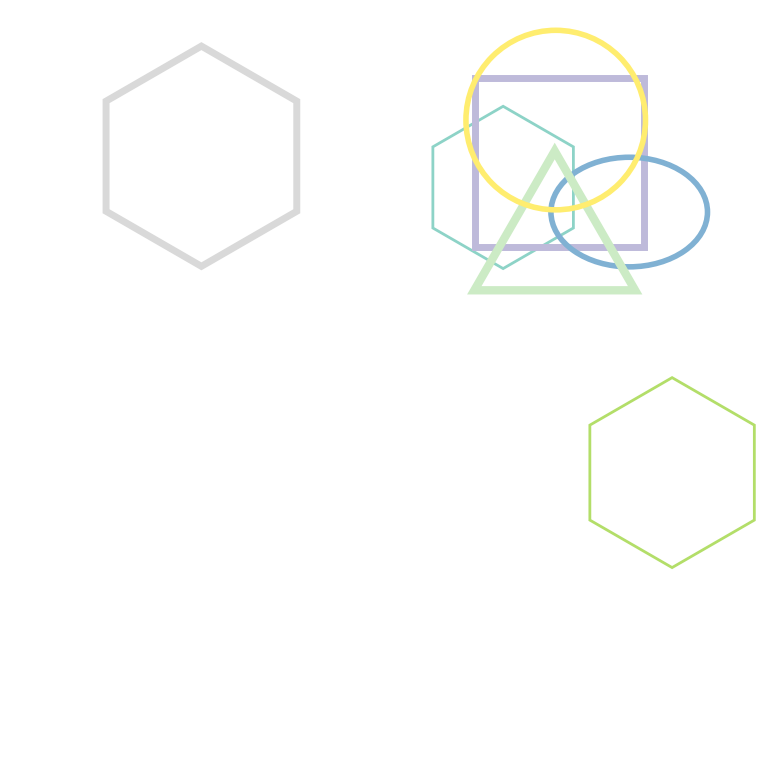[{"shape": "hexagon", "thickness": 1, "radius": 0.53, "center": [0.653, 0.757]}, {"shape": "square", "thickness": 2.5, "radius": 0.55, "center": [0.726, 0.789]}, {"shape": "oval", "thickness": 2, "radius": 0.51, "center": [0.817, 0.725]}, {"shape": "hexagon", "thickness": 1, "radius": 0.62, "center": [0.873, 0.386]}, {"shape": "hexagon", "thickness": 2.5, "radius": 0.71, "center": [0.262, 0.797]}, {"shape": "triangle", "thickness": 3, "radius": 0.6, "center": [0.72, 0.683]}, {"shape": "circle", "thickness": 2, "radius": 0.58, "center": [0.722, 0.844]}]